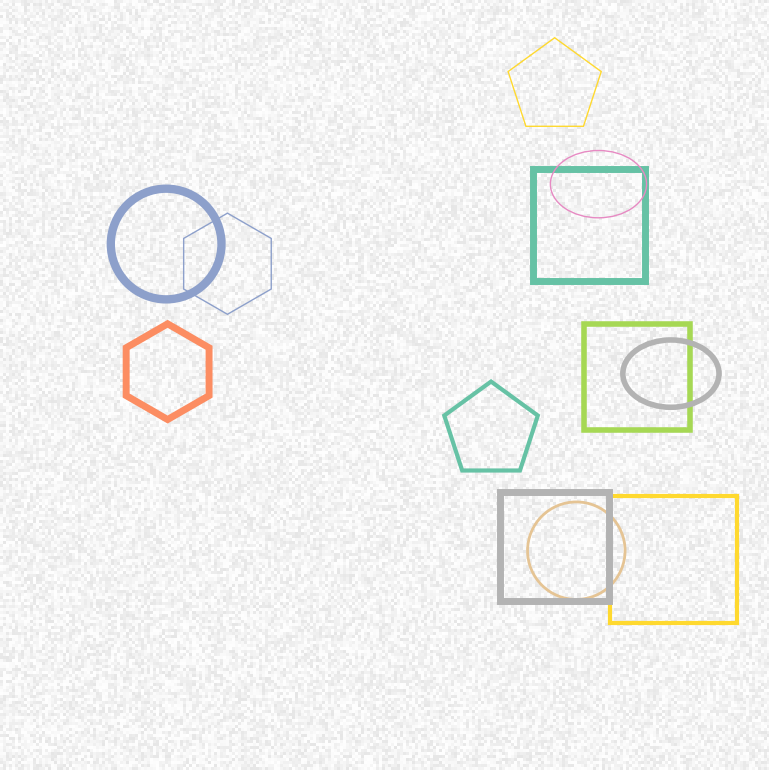[{"shape": "square", "thickness": 2.5, "radius": 0.36, "center": [0.765, 0.708]}, {"shape": "pentagon", "thickness": 1.5, "radius": 0.32, "center": [0.638, 0.441]}, {"shape": "hexagon", "thickness": 2.5, "radius": 0.31, "center": [0.218, 0.517]}, {"shape": "circle", "thickness": 3, "radius": 0.36, "center": [0.216, 0.683]}, {"shape": "hexagon", "thickness": 0.5, "radius": 0.33, "center": [0.295, 0.657]}, {"shape": "oval", "thickness": 0.5, "radius": 0.31, "center": [0.777, 0.761]}, {"shape": "square", "thickness": 2, "radius": 0.35, "center": [0.827, 0.511]}, {"shape": "pentagon", "thickness": 0.5, "radius": 0.32, "center": [0.72, 0.887]}, {"shape": "square", "thickness": 1.5, "radius": 0.41, "center": [0.875, 0.274]}, {"shape": "circle", "thickness": 1, "radius": 0.32, "center": [0.748, 0.285]}, {"shape": "square", "thickness": 2.5, "radius": 0.35, "center": [0.72, 0.29]}, {"shape": "oval", "thickness": 2, "radius": 0.31, "center": [0.871, 0.515]}]